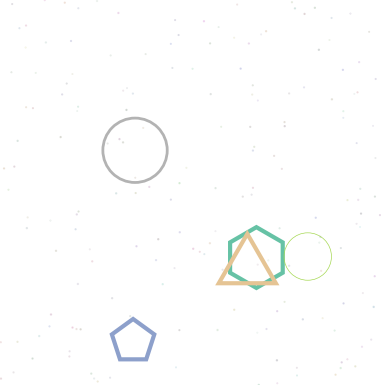[{"shape": "hexagon", "thickness": 3, "radius": 0.39, "center": [0.666, 0.331]}, {"shape": "pentagon", "thickness": 3, "radius": 0.29, "center": [0.346, 0.114]}, {"shape": "circle", "thickness": 0.5, "radius": 0.31, "center": [0.799, 0.334]}, {"shape": "triangle", "thickness": 3, "radius": 0.43, "center": [0.642, 0.307]}, {"shape": "circle", "thickness": 2, "radius": 0.42, "center": [0.351, 0.61]}]